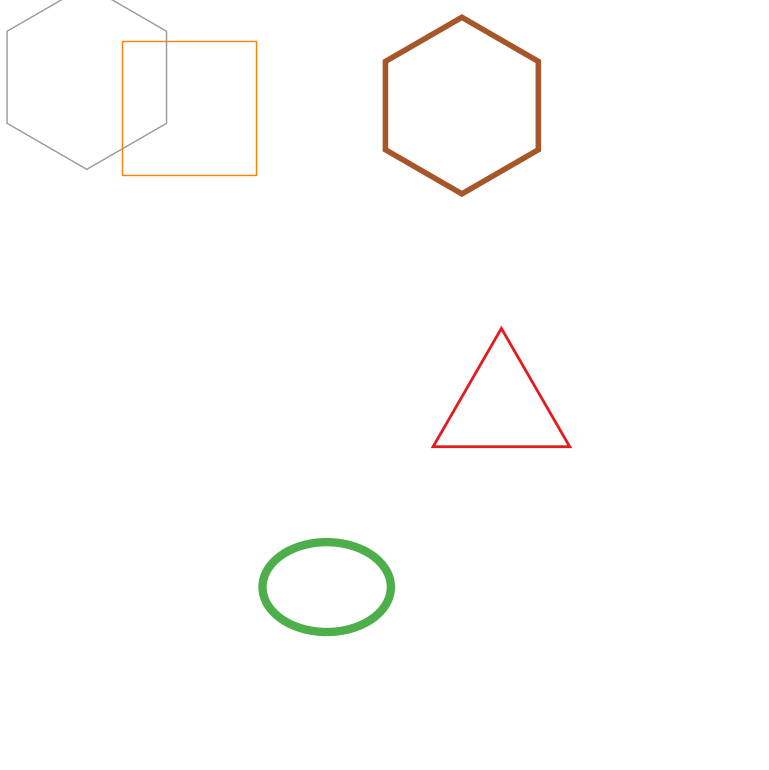[{"shape": "triangle", "thickness": 1, "radius": 0.51, "center": [0.651, 0.471]}, {"shape": "oval", "thickness": 3, "radius": 0.42, "center": [0.424, 0.238]}, {"shape": "square", "thickness": 0.5, "radius": 0.44, "center": [0.245, 0.859]}, {"shape": "hexagon", "thickness": 2, "radius": 0.57, "center": [0.6, 0.863]}, {"shape": "hexagon", "thickness": 0.5, "radius": 0.6, "center": [0.113, 0.9]}]